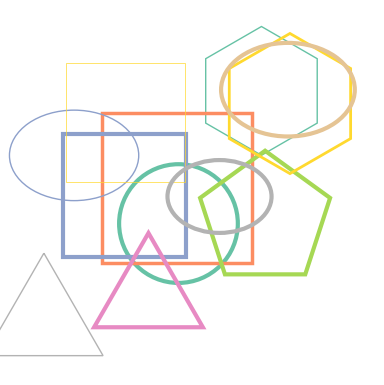[{"shape": "hexagon", "thickness": 1, "radius": 0.84, "center": [0.679, 0.764]}, {"shape": "circle", "thickness": 3, "radius": 0.77, "center": [0.464, 0.419]}, {"shape": "square", "thickness": 2.5, "radius": 0.97, "center": [0.459, 0.512]}, {"shape": "oval", "thickness": 1, "radius": 0.84, "center": [0.192, 0.596]}, {"shape": "square", "thickness": 3, "radius": 0.8, "center": [0.323, 0.493]}, {"shape": "triangle", "thickness": 3, "radius": 0.82, "center": [0.386, 0.232]}, {"shape": "pentagon", "thickness": 3, "radius": 0.89, "center": [0.689, 0.431]}, {"shape": "square", "thickness": 0.5, "radius": 0.77, "center": [0.327, 0.682]}, {"shape": "hexagon", "thickness": 2, "radius": 0.91, "center": [0.753, 0.731]}, {"shape": "oval", "thickness": 3, "radius": 0.87, "center": [0.748, 0.767]}, {"shape": "oval", "thickness": 3, "radius": 0.68, "center": [0.57, 0.49]}, {"shape": "triangle", "thickness": 1, "radius": 0.89, "center": [0.114, 0.165]}]